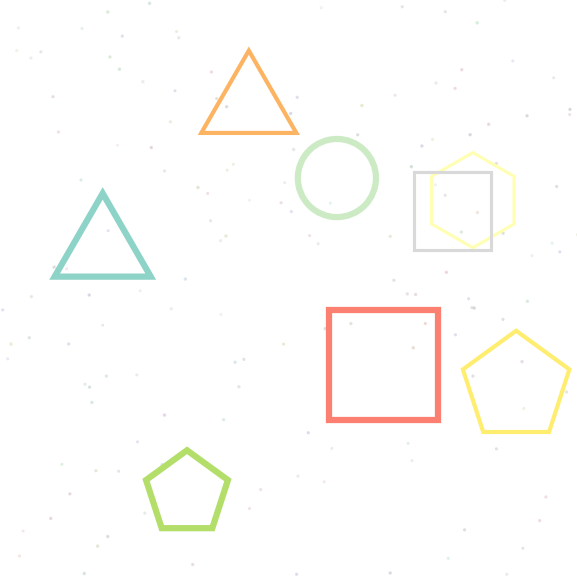[{"shape": "triangle", "thickness": 3, "radius": 0.48, "center": [0.178, 0.568]}, {"shape": "hexagon", "thickness": 1.5, "radius": 0.41, "center": [0.819, 0.653]}, {"shape": "square", "thickness": 3, "radius": 0.47, "center": [0.664, 0.367]}, {"shape": "triangle", "thickness": 2, "radius": 0.48, "center": [0.431, 0.816]}, {"shape": "pentagon", "thickness": 3, "radius": 0.37, "center": [0.324, 0.145]}, {"shape": "square", "thickness": 1.5, "radius": 0.33, "center": [0.783, 0.634]}, {"shape": "circle", "thickness": 3, "radius": 0.34, "center": [0.583, 0.691]}, {"shape": "pentagon", "thickness": 2, "radius": 0.48, "center": [0.894, 0.33]}]